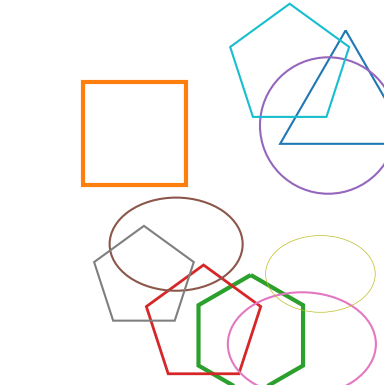[{"shape": "triangle", "thickness": 1.5, "radius": 0.98, "center": [0.898, 0.725]}, {"shape": "square", "thickness": 3, "radius": 0.67, "center": [0.349, 0.653]}, {"shape": "hexagon", "thickness": 3, "radius": 0.78, "center": [0.651, 0.129]}, {"shape": "pentagon", "thickness": 2, "radius": 0.78, "center": [0.529, 0.156]}, {"shape": "circle", "thickness": 1.5, "radius": 0.89, "center": [0.852, 0.674]}, {"shape": "oval", "thickness": 1.5, "radius": 0.86, "center": [0.457, 0.366]}, {"shape": "oval", "thickness": 1.5, "radius": 0.96, "center": [0.784, 0.106]}, {"shape": "pentagon", "thickness": 1.5, "radius": 0.68, "center": [0.374, 0.277]}, {"shape": "oval", "thickness": 0.5, "radius": 0.71, "center": [0.832, 0.289]}, {"shape": "pentagon", "thickness": 1.5, "radius": 0.81, "center": [0.752, 0.828]}]